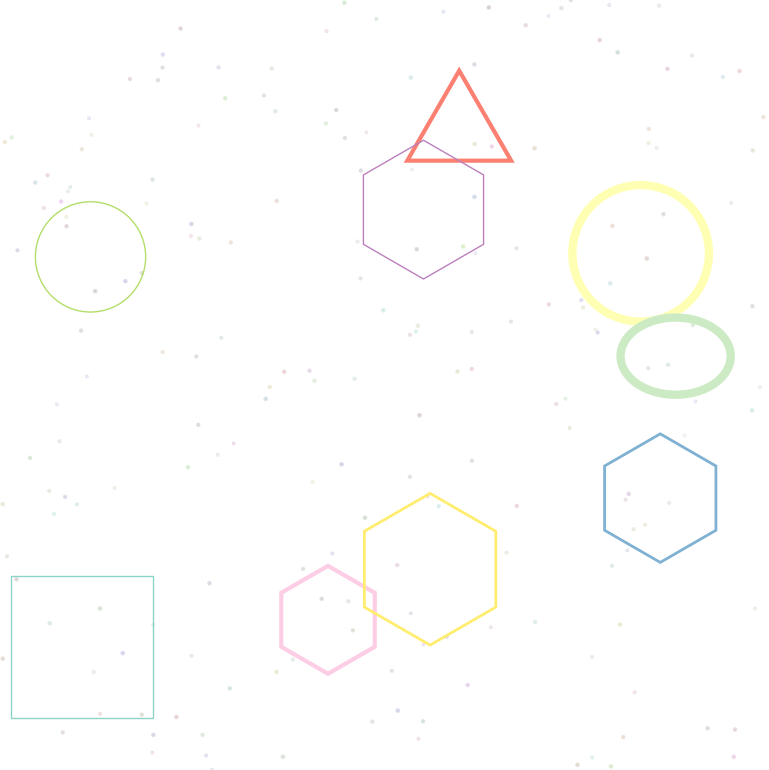[{"shape": "square", "thickness": 0.5, "radius": 0.46, "center": [0.106, 0.16]}, {"shape": "circle", "thickness": 3, "radius": 0.44, "center": [0.832, 0.671]}, {"shape": "triangle", "thickness": 1.5, "radius": 0.39, "center": [0.596, 0.83]}, {"shape": "hexagon", "thickness": 1, "radius": 0.42, "center": [0.857, 0.353]}, {"shape": "circle", "thickness": 0.5, "radius": 0.36, "center": [0.118, 0.666]}, {"shape": "hexagon", "thickness": 1.5, "radius": 0.35, "center": [0.426, 0.195]}, {"shape": "hexagon", "thickness": 0.5, "radius": 0.45, "center": [0.55, 0.728]}, {"shape": "oval", "thickness": 3, "radius": 0.36, "center": [0.877, 0.537]}, {"shape": "hexagon", "thickness": 1, "radius": 0.49, "center": [0.559, 0.261]}]